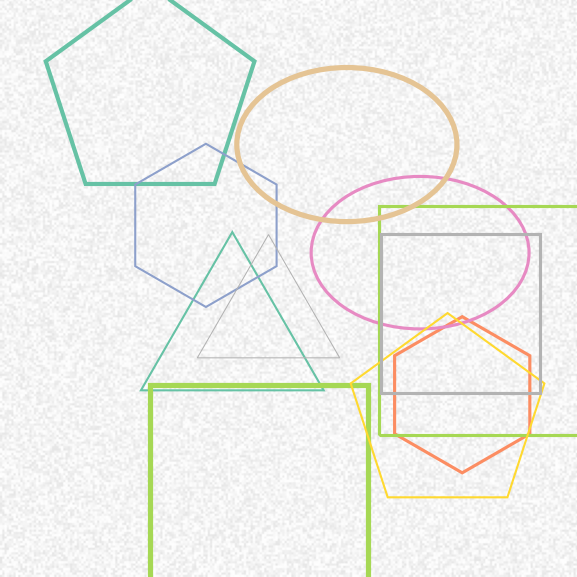[{"shape": "triangle", "thickness": 1, "radius": 0.91, "center": [0.402, 0.415]}, {"shape": "pentagon", "thickness": 2, "radius": 0.95, "center": [0.26, 0.834]}, {"shape": "hexagon", "thickness": 1.5, "radius": 0.68, "center": [0.8, 0.316]}, {"shape": "hexagon", "thickness": 1, "radius": 0.71, "center": [0.357, 0.609]}, {"shape": "oval", "thickness": 1.5, "radius": 0.94, "center": [0.727, 0.562]}, {"shape": "square", "thickness": 1.5, "radius": 0.99, "center": [0.856, 0.444]}, {"shape": "square", "thickness": 2.5, "radius": 0.95, "center": [0.448, 0.142]}, {"shape": "pentagon", "thickness": 1, "radius": 0.88, "center": [0.775, 0.281]}, {"shape": "oval", "thickness": 2.5, "radius": 0.95, "center": [0.601, 0.749]}, {"shape": "triangle", "thickness": 0.5, "radius": 0.71, "center": [0.465, 0.451]}, {"shape": "square", "thickness": 1.5, "radius": 0.69, "center": [0.797, 0.456]}]